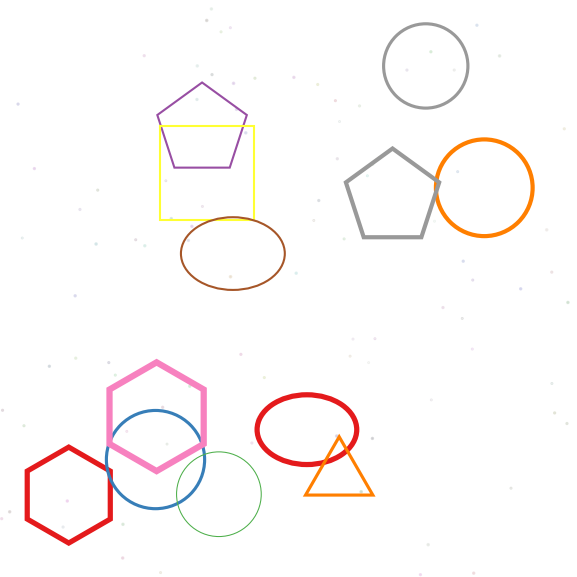[{"shape": "hexagon", "thickness": 2.5, "radius": 0.42, "center": [0.119, 0.142]}, {"shape": "oval", "thickness": 2.5, "radius": 0.43, "center": [0.531, 0.255]}, {"shape": "circle", "thickness": 1.5, "radius": 0.43, "center": [0.269, 0.203]}, {"shape": "circle", "thickness": 0.5, "radius": 0.37, "center": [0.379, 0.143]}, {"shape": "pentagon", "thickness": 1, "radius": 0.41, "center": [0.35, 0.775]}, {"shape": "circle", "thickness": 2, "radius": 0.42, "center": [0.839, 0.674]}, {"shape": "triangle", "thickness": 1.5, "radius": 0.34, "center": [0.587, 0.176]}, {"shape": "square", "thickness": 1, "radius": 0.41, "center": [0.359, 0.699]}, {"shape": "oval", "thickness": 1, "radius": 0.45, "center": [0.403, 0.56]}, {"shape": "hexagon", "thickness": 3, "radius": 0.47, "center": [0.271, 0.278]}, {"shape": "circle", "thickness": 1.5, "radius": 0.36, "center": [0.737, 0.885]}, {"shape": "pentagon", "thickness": 2, "radius": 0.42, "center": [0.68, 0.657]}]